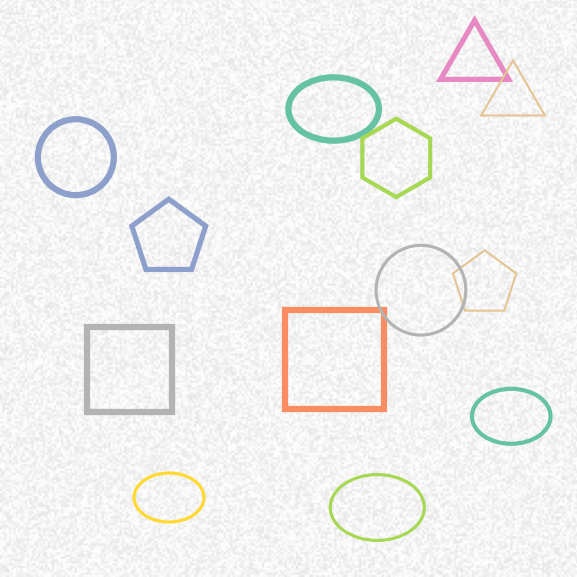[{"shape": "oval", "thickness": 3, "radius": 0.39, "center": [0.578, 0.81]}, {"shape": "oval", "thickness": 2, "radius": 0.34, "center": [0.885, 0.278]}, {"shape": "square", "thickness": 3, "radius": 0.43, "center": [0.579, 0.376]}, {"shape": "pentagon", "thickness": 2.5, "radius": 0.34, "center": [0.292, 0.587]}, {"shape": "circle", "thickness": 3, "radius": 0.33, "center": [0.131, 0.727]}, {"shape": "triangle", "thickness": 2.5, "radius": 0.34, "center": [0.822, 0.896]}, {"shape": "oval", "thickness": 1.5, "radius": 0.41, "center": [0.653, 0.12]}, {"shape": "hexagon", "thickness": 2, "radius": 0.34, "center": [0.686, 0.726]}, {"shape": "oval", "thickness": 1.5, "radius": 0.3, "center": [0.293, 0.138]}, {"shape": "pentagon", "thickness": 1, "radius": 0.29, "center": [0.839, 0.508]}, {"shape": "triangle", "thickness": 1, "radius": 0.32, "center": [0.888, 0.831]}, {"shape": "square", "thickness": 3, "radius": 0.37, "center": [0.225, 0.359]}, {"shape": "circle", "thickness": 1.5, "radius": 0.39, "center": [0.729, 0.497]}]